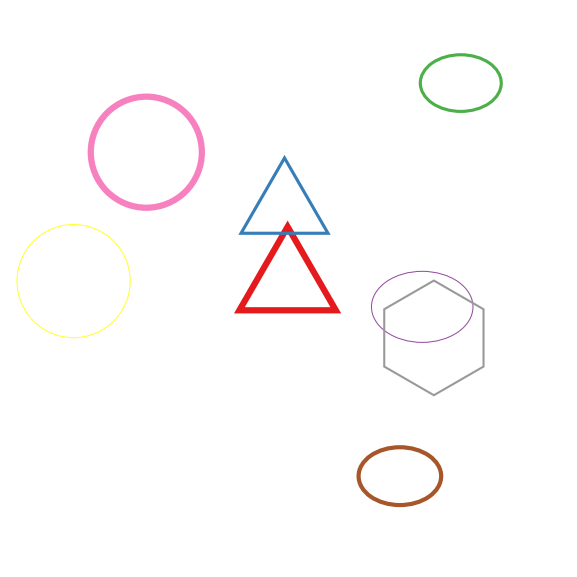[{"shape": "triangle", "thickness": 3, "radius": 0.48, "center": [0.498, 0.51]}, {"shape": "triangle", "thickness": 1.5, "radius": 0.43, "center": [0.493, 0.639]}, {"shape": "oval", "thickness": 1.5, "radius": 0.35, "center": [0.798, 0.855]}, {"shape": "oval", "thickness": 0.5, "radius": 0.44, "center": [0.731, 0.468]}, {"shape": "circle", "thickness": 0.5, "radius": 0.49, "center": [0.127, 0.512]}, {"shape": "oval", "thickness": 2, "radius": 0.36, "center": [0.692, 0.175]}, {"shape": "circle", "thickness": 3, "radius": 0.48, "center": [0.253, 0.736]}, {"shape": "hexagon", "thickness": 1, "radius": 0.5, "center": [0.751, 0.414]}]